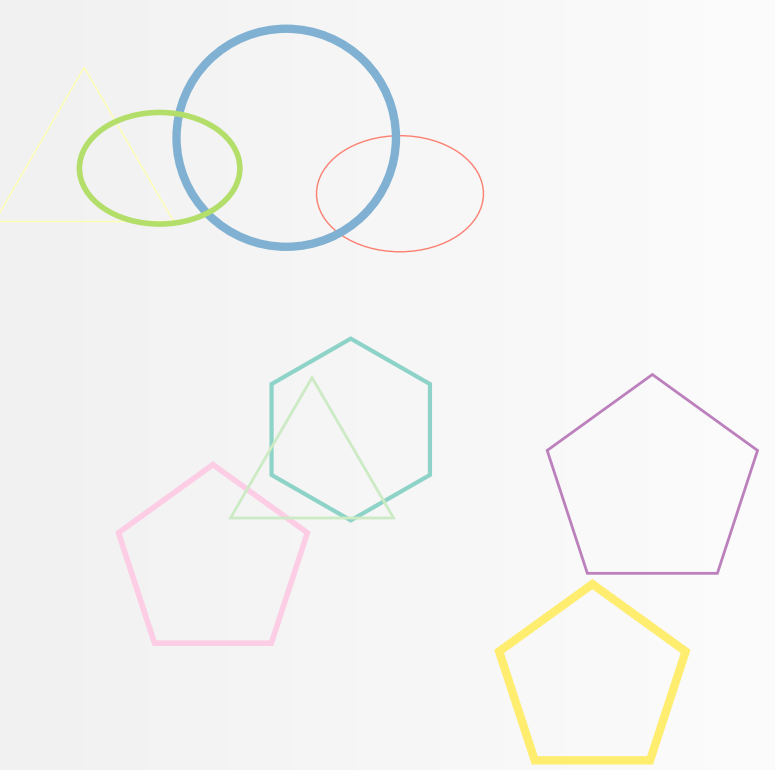[{"shape": "hexagon", "thickness": 1.5, "radius": 0.59, "center": [0.453, 0.442]}, {"shape": "triangle", "thickness": 0.5, "radius": 0.67, "center": [0.109, 0.779]}, {"shape": "oval", "thickness": 0.5, "radius": 0.54, "center": [0.516, 0.748]}, {"shape": "circle", "thickness": 3, "radius": 0.71, "center": [0.369, 0.821]}, {"shape": "oval", "thickness": 2, "radius": 0.52, "center": [0.206, 0.781]}, {"shape": "pentagon", "thickness": 2, "radius": 0.64, "center": [0.275, 0.268]}, {"shape": "pentagon", "thickness": 1, "radius": 0.71, "center": [0.842, 0.371]}, {"shape": "triangle", "thickness": 1, "radius": 0.61, "center": [0.403, 0.388]}, {"shape": "pentagon", "thickness": 3, "radius": 0.63, "center": [0.764, 0.115]}]